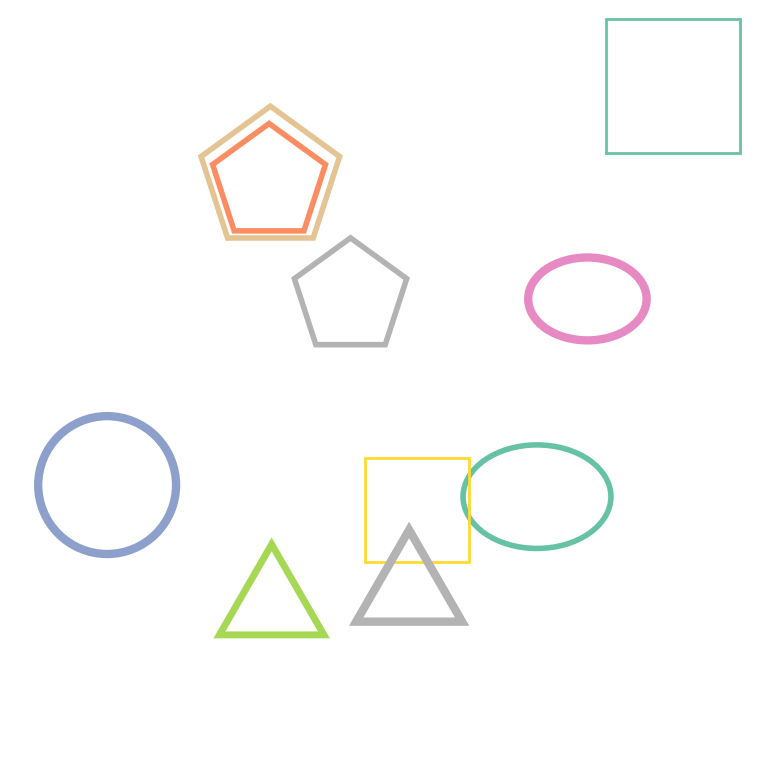[{"shape": "square", "thickness": 1, "radius": 0.44, "center": [0.874, 0.888]}, {"shape": "oval", "thickness": 2, "radius": 0.48, "center": [0.697, 0.355]}, {"shape": "pentagon", "thickness": 2, "radius": 0.39, "center": [0.349, 0.763]}, {"shape": "circle", "thickness": 3, "radius": 0.45, "center": [0.139, 0.37]}, {"shape": "oval", "thickness": 3, "radius": 0.38, "center": [0.763, 0.612]}, {"shape": "triangle", "thickness": 2.5, "radius": 0.39, "center": [0.353, 0.215]}, {"shape": "square", "thickness": 1, "radius": 0.34, "center": [0.542, 0.338]}, {"shape": "pentagon", "thickness": 2, "radius": 0.47, "center": [0.351, 0.767]}, {"shape": "pentagon", "thickness": 2, "radius": 0.38, "center": [0.455, 0.614]}, {"shape": "triangle", "thickness": 3, "radius": 0.4, "center": [0.531, 0.232]}]